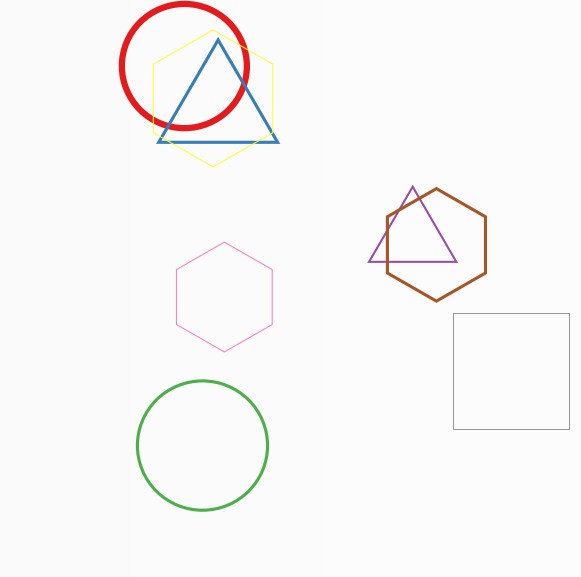[{"shape": "circle", "thickness": 3, "radius": 0.54, "center": [0.317, 0.885]}, {"shape": "triangle", "thickness": 1.5, "radius": 0.59, "center": [0.375, 0.812]}, {"shape": "circle", "thickness": 1.5, "radius": 0.56, "center": [0.348, 0.228]}, {"shape": "triangle", "thickness": 1, "radius": 0.43, "center": [0.71, 0.589]}, {"shape": "hexagon", "thickness": 0.5, "radius": 0.59, "center": [0.367, 0.829]}, {"shape": "hexagon", "thickness": 1.5, "radius": 0.49, "center": [0.751, 0.575]}, {"shape": "hexagon", "thickness": 0.5, "radius": 0.48, "center": [0.386, 0.485]}, {"shape": "square", "thickness": 0.5, "radius": 0.5, "center": [0.879, 0.356]}]